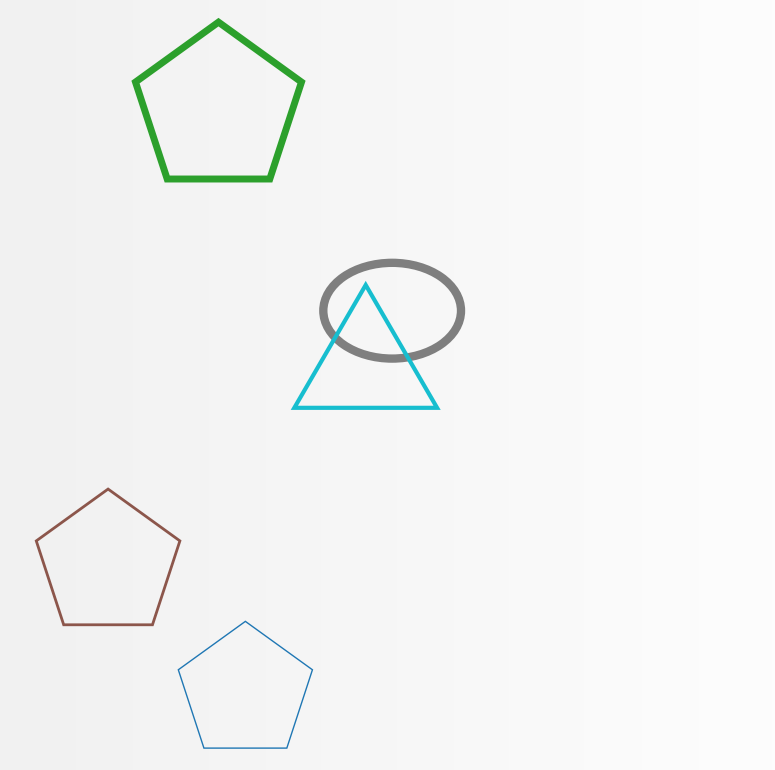[{"shape": "pentagon", "thickness": 0.5, "radius": 0.45, "center": [0.317, 0.102]}, {"shape": "pentagon", "thickness": 2.5, "radius": 0.56, "center": [0.282, 0.859]}, {"shape": "pentagon", "thickness": 1, "radius": 0.49, "center": [0.139, 0.267]}, {"shape": "oval", "thickness": 3, "radius": 0.44, "center": [0.506, 0.596]}, {"shape": "triangle", "thickness": 1.5, "radius": 0.53, "center": [0.472, 0.524]}]